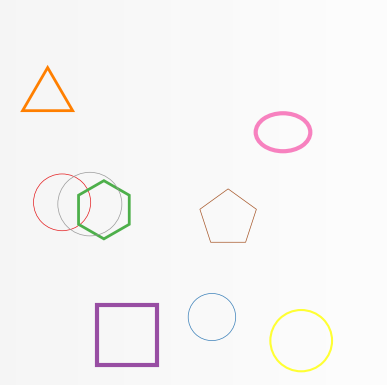[{"shape": "circle", "thickness": 0.5, "radius": 0.37, "center": [0.16, 0.474]}, {"shape": "circle", "thickness": 0.5, "radius": 0.31, "center": [0.547, 0.177]}, {"shape": "hexagon", "thickness": 2, "radius": 0.38, "center": [0.268, 0.455]}, {"shape": "square", "thickness": 3, "radius": 0.39, "center": [0.328, 0.129]}, {"shape": "triangle", "thickness": 2, "radius": 0.37, "center": [0.123, 0.75]}, {"shape": "circle", "thickness": 1.5, "radius": 0.4, "center": [0.777, 0.115]}, {"shape": "pentagon", "thickness": 0.5, "radius": 0.38, "center": [0.589, 0.433]}, {"shape": "oval", "thickness": 3, "radius": 0.35, "center": [0.73, 0.657]}, {"shape": "circle", "thickness": 0.5, "radius": 0.41, "center": [0.232, 0.47]}]